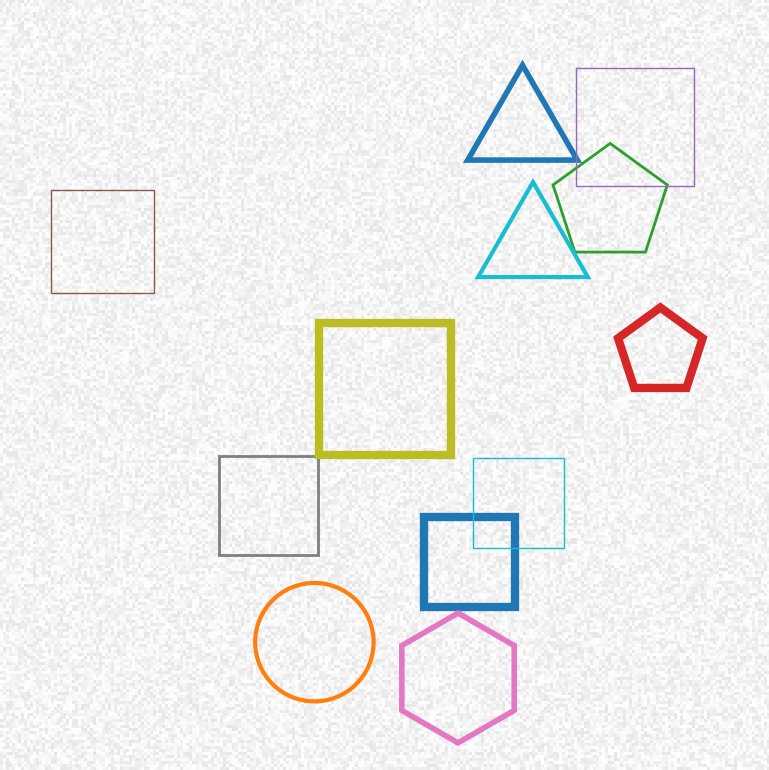[{"shape": "square", "thickness": 3, "radius": 0.29, "center": [0.61, 0.27]}, {"shape": "triangle", "thickness": 2, "radius": 0.41, "center": [0.679, 0.833]}, {"shape": "circle", "thickness": 1.5, "radius": 0.38, "center": [0.408, 0.166]}, {"shape": "pentagon", "thickness": 1, "radius": 0.39, "center": [0.792, 0.736]}, {"shape": "pentagon", "thickness": 3, "radius": 0.29, "center": [0.858, 0.543]}, {"shape": "square", "thickness": 0.5, "radius": 0.38, "center": [0.825, 0.835]}, {"shape": "square", "thickness": 0.5, "radius": 0.33, "center": [0.133, 0.687]}, {"shape": "hexagon", "thickness": 2, "radius": 0.42, "center": [0.595, 0.12]}, {"shape": "square", "thickness": 1, "radius": 0.32, "center": [0.348, 0.343]}, {"shape": "square", "thickness": 3, "radius": 0.43, "center": [0.5, 0.495]}, {"shape": "triangle", "thickness": 1.5, "radius": 0.41, "center": [0.692, 0.681]}, {"shape": "square", "thickness": 0.5, "radius": 0.29, "center": [0.673, 0.346]}]